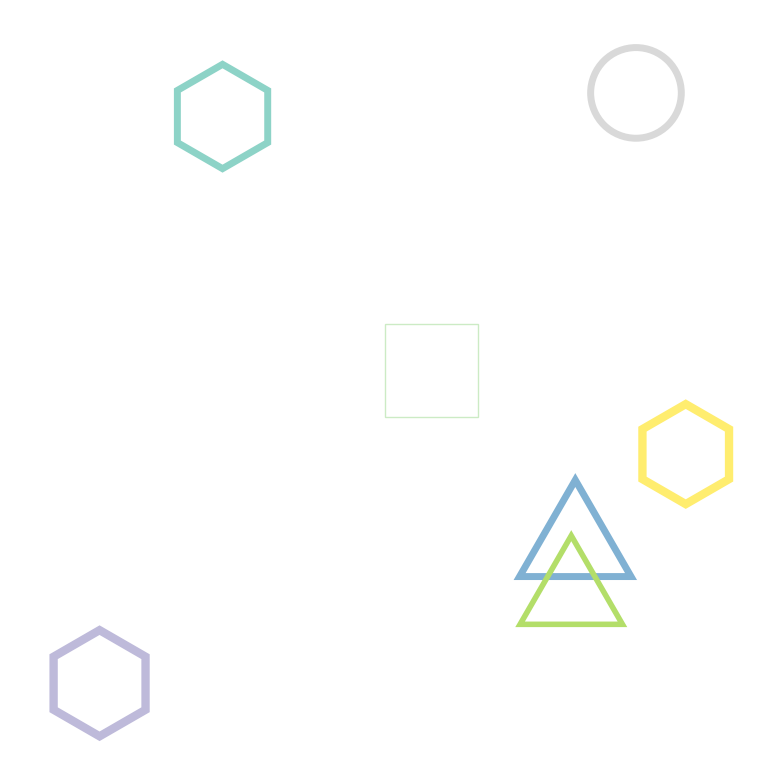[{"shape": "hexagon", "thickness": 2.5, "radius": 0.34, "center": [0.289, 0.849]}, {"shape": "hexagon", "thickness": 3, "radius": 0.34, "center": [0.129, 0.113]}, {"shape": "triangle", "thickness": 2.5, "radius": 0.42, "center": [0.747, 0.293]}, {"shape": "triangle", "thickness": 2, "radius": 0.38, "center": [0.742, 0.228]}, {"shape": "circle", "thickness": 2.5, "radius": 0.29, "center": [0.826, 0.879]}, {"shape": "square", "thickness": 0.5, "radius": 0.3, "center": [0.56, 0.519]}, {"shape": "hexagon", "thickness": 3, "radius": 0.32, "center": [0.891, 0.41]}]